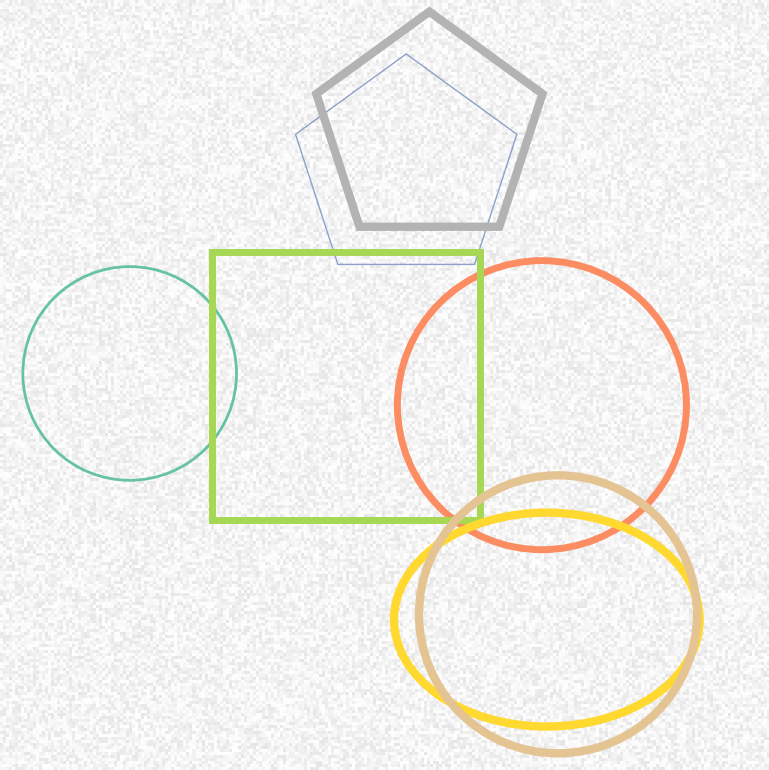[{"shape": "circle", "thickness": 1, "radius": 0.69, "center": [0.168, 0.515]}, {"shape": "circle", "thickness": 2.5, "radius": 0.94, "center": [0.704, 0.474]}, {"shape": "pentagon", "thickness": 0.5, "radius": 0.76, "center": [0.528, 0.779]}, {"shape": "square", "thickness": 2.5, "radius": 0.87, "center": [0.449, 0.498]}, {"shape": "oval", "thickness": 3, "radius": 0.99, "center": [0.71, 0.195]}, {"shape": "circle", "thickness": 3, "radius": 0.9, "center": [0.725, 0.202]}, {"shape": "pentagon", "thickness": 3, "radius": 0.77, "center": [0.558, 0.83]}]